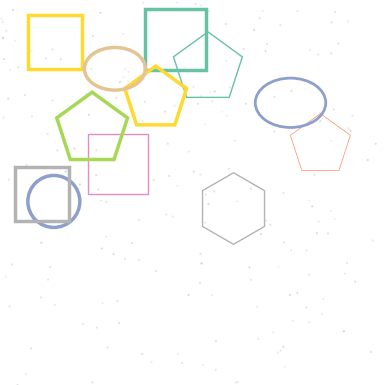[{"shape": "pentagon", "thickness": 1, "radius": 0.47, "center": [0.54, 0.823]}, {"shape": "square", "thickness": 2.5, "radius": 0.4, "center": [0.456, 0.897]}, {"shape": "pentagon", "thickness": 0.5, "radius": 0.41, "center": [0.832, 0.623]}, {"shape": "oval", "thickness": 2, "radius": 0.46, "center": [0.755, 0.733]}, {"shape": "circle", "thickness": 2.5, "radius": 0.34, "center": [0.14, 0.477]}, {"shape": "square", "thickness": 1, "radius": 0.39, "center": [0.306, 0.575]}, {"shape": "pentagon", "thickness": 2.5, "radius": 0.48, "center": [0.239, 0.664]}, {"shape": "square", "thickness": 2.5, "radius": 0.35, "center": [0.144, 0.89]}, {"shape": "pentagon", "thickness": 2.5, "radius": 0.42, "center": [0.404, 0.744]}, {"shape": "oval", "thickness": 2.5, "radius": 0.4, "center": [0.298, 0.821]}, {"shape": "hexagon", "thickness": 1, "radius": 0.46, "center": [0.607, 0.458]}, {"shape": "square", "thickness": 2.5, "radius": 0.35, "center": [0.11, 0.496]}]